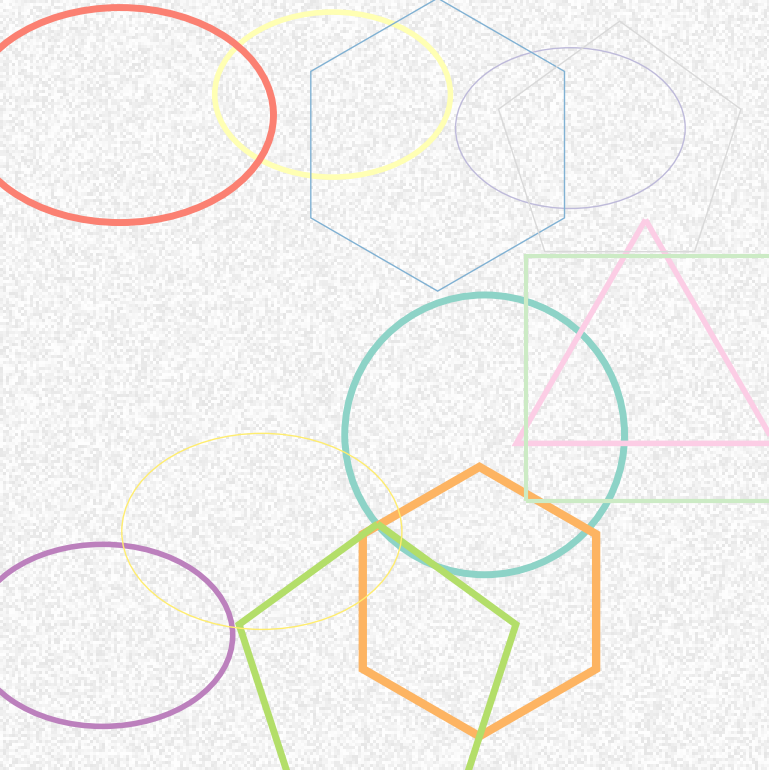[{"shape": "circle", "thickness": 2.5, "radius": 0.91, "center": [0.629, 0.435]}, {"shape": "oval", "thickness": 2, "radius": 0.77, "center": [0.432, 0.877]}, {"shape": "oval", "thickness": 0.5, "radius": 0.75, "center": [0.741, 0.834]}, {"shape": "oval", "thickness": 2.5, "radius": 1.0, "center": [0.156, 0.851]}, {"shape": "hexagon", "thickness": 0.5, "radius": 0.95, "center": [0.568, 0.812]}, {"shape": "hexagon", "thickness": 3, "radius": 0.87, "center": [0.623, 0.219]}, {"shape": "pentagon", "thickness": 2.5, "radius": 0.94, "center": [0.49, 0.131]}, {"shape": "triangle", "thickness": 2, "radius": 0.97, "center": [0.838, 0.521]}, {"shape": "pentagon", "thickness": 0.5, "radius": 0.83, "center": [0.805, 0.807]}, {"shape": "oval", "thickness": 2, "radius": 0.84, "center": [0.133, 0.175]}, {"shape": "square", "thickness": 1.5, "radius": 0.8, "center": [0.843, 0.508]}, {"shape": "oval", "thickness": 0.5, "radius": 0.91, "center": [0.34, 0.31]}]